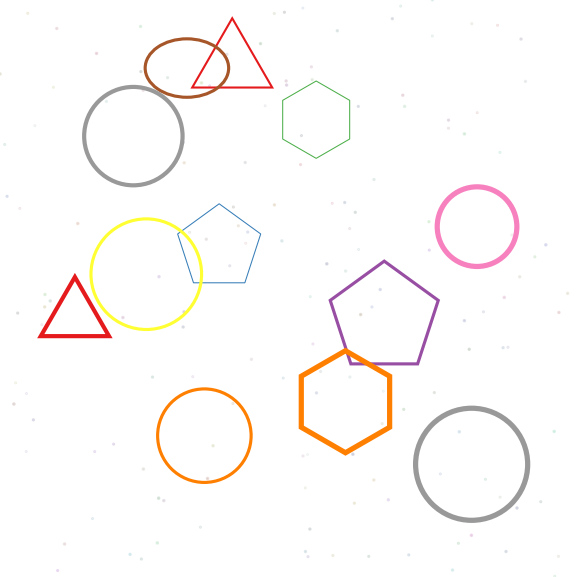[{"shape": "triangle", "thickness": 2, "radius": 0.34, "center": [0.13, 0.451]}, {"shape": "triangle", "thickness": 1, "radius": 0.4, "center": [0.402, 0.888]}, {"shape": "pentagon", "thickness": 0.5, "radius": 0.38, "center": [0.38, 0.571]}, {"shape": "hexagon", "thickness": 0.5, "radius": 0.33, "center": [0.548, 0.792]}, {"shape": "pentagon", "thickness": 1.5, "radius": 0.49, "center": [0.665, 0.449]}, {"shape": "hexagon", "thickness": 2.5, "radius": 0.44, "center": [0.598, 0.303]}, {"shape": "circle", "thickness": 1.5, "radius": 0.4, "center": [0.354, 0.245]}, {"shape": "circle", "thickness": 1.5, "radius": 0.48, "center": [0.253, 0.524]}, {"shape": "oval", "thickness": 1.5, "radius": 0.36, "center": [0.324, 0.881]}, {"shape": "circle", "thickness": 2.5, "radius": 0.34, "center": [0.826, 0.607]}, {"shape": "circle", "thickness": 2, "radius": 0.43, "center": [0.231, 0.763]}, {"shape": "circle", "thickness": 2.5, "radius": 0.49, "center": [0.817, 0.195]}]